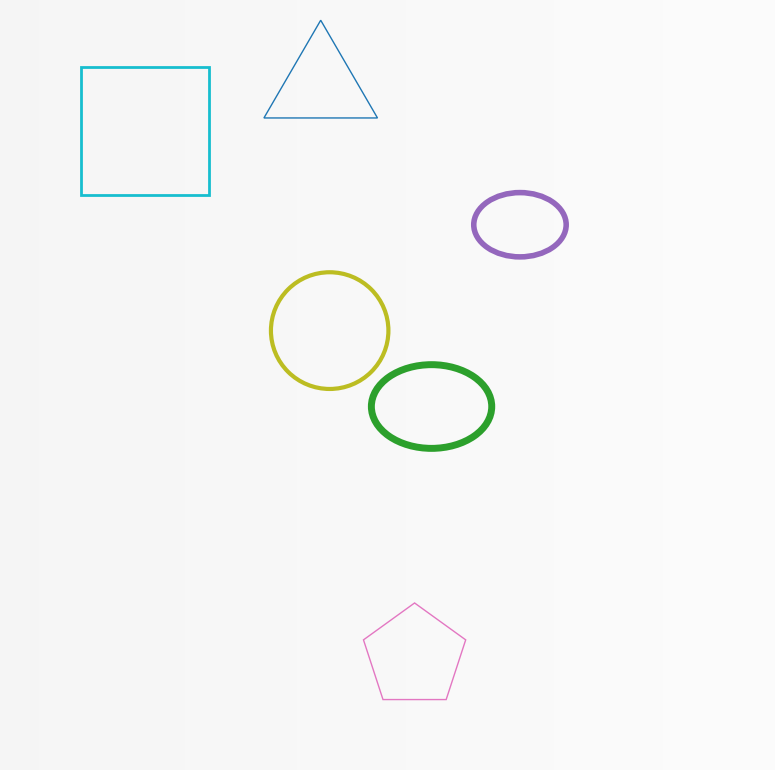[{"shape": "triangle", "thickness": 0.5, "radius": 0.42, "center": [0.414, 0.889]}, {"shape": "oval", "thickness": 2.5, "radius": 0.39, "center": [0.557, 0.472]}, {"shape": "oval", "thickness": 2, "radius": 0.3, "center": [0.671, 0.708]}, {"shape": "pentagon", "thickness": 0.5, "radius": 0.35, "center": [0.535, 0.148]}, {"shape": "circle", "thickness": 1.5, "radius": 0.38, "center": [0.425, 0.571]}, {"shape": "square", "thickness": 1, "radius": 0.41, "center": [0.187, 0.83]}]